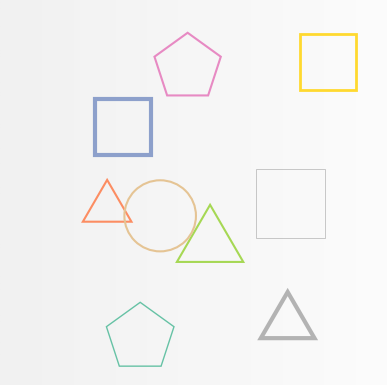[{"shape": "pentagon", "thickness": 1, "radius": 0.46, "center": [0.362, 0.123]}, {"shape": "triangle", "thickness": 1.5, "radius": 0.36, "center": [0.276, 0.46]}, {"shape": "square", "thickness": 3, "radius": 0.36, "center": [0.318, 0.67]}, {"shape": "pentagon", "thickness": 1.5, "radius": 0.45, "center": [0.484, 0.825]}, {"shape": "triangle", "thickness": 1.5, "radius": 0.49, "center": [0.542, 0.369]}, {"shape": "square", "thickness": 2, "radius": 0.37, "center": [0.846, 0.839]}, {"shape": "circle", "thickness": 1.5, "radius": 0.46, "center": [0.413, 0.439]}, {"shape": "square", "thickness": 0.5, "radius": 0.45, "center": [0.749, 0.471]}, {"shape": "triangle", "thickness": 3, "radius": 0.4, "center": [0.742, 0.162]}]